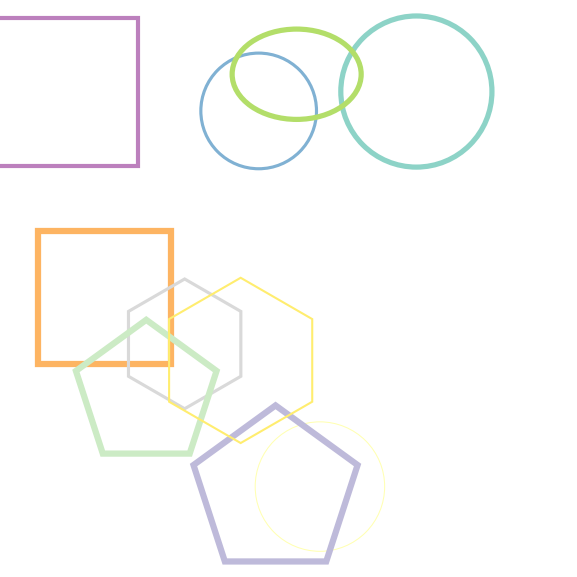[{"shape": "circle", "thickness": 2.5, "radius": 0.65, "center": [0.721, 0.841]}, {"shape": "circle", "thickness": 0.5, "radius": 0.56, "center": [0.554, 0.157]}, {"shape": "pentagon", "thickness": 3, "radius": 0.75, "center": [0.477, 0.148]}, {"shape": "circle", "thickness": 1.5, "radius": 0.5, "center": [0.448, 0.807]}, {"shape": "square", "thickness": 3, "radius": 0.57, "center": [0.182, 0.484]}, {"shape": "oval", "thickness": 2.5, "radius": 0.56, "center": [0.514, 0.871]}, {"shape": "hexagon", "thickness": 1.5, "radius": 0.56, "center": [0.32, 0.404]}, {"shape": "square", "thickness": 2, "radius": 0.64, "center": [0.11, 0.84]}, {"shape": "pentagon", "thickness": 3, "radius": 0.64, "center": [0.253, 0.317]}, {"shape": "hexagon", "thickness": 1, "radius": 0.72, "center": [0.417, 0.375]}]